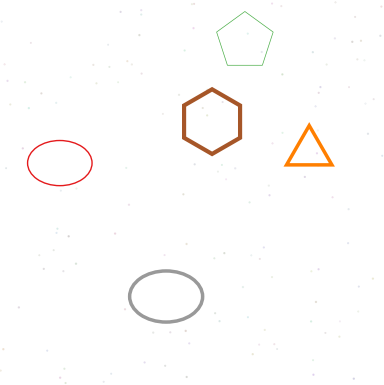[{"shape": "oval", "thickness": 1, "radius": 0.42, "center": [0.155, 0.576]}, {"shape": "pentagon", "thickness": 0.5, "radius": 0.39, "center": [0.636, 0.893]}, {"shape": "triangle", "thickness": 2.5, "radius": 0.34, "center": [0.803, 0.606]}, {"shape": "hexagon", "thickness": 3, "radius": 0.42, "center": [0.551, 0.684]}, {"shape": "oval", "thickness": 2.5, "radius": 0.47, "center": [0.432, 0.23]}]